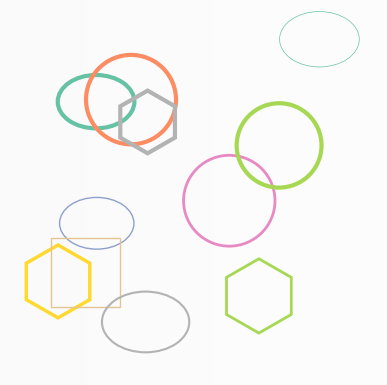[{"shape": "oval", "thickness": 0.5, "radius": 0.51, "center": [0.824, 0.898]}, {"shape": "oval", "thickness": 3, "radius": 0.49, "center": [0.248, 0.736]}, {"shape": "circle", "thickness": 3, "radius": 0.58, "center": [0.338, 0.741]}, {"shape": "oval", "thickness": 1, "radius": 0.48, "center": [0.25, 0.42]}, {"shape": "circle", "thickness": 2, "radius": 0.59, "center": [0.592, 0.479]}, {"shape": "circle", "thickness": 3, "radius": 0.55, "center": [0.72, 0.622]}, {"shape": "hexagon", "thickness": 2, "radius": 0.48, "center": [0.668, 0.231]}, {"shape": "hexagon", "thickness": 2.5, "radius": 0.47, "center": [0.15, 0.269]}, {"shape": "square", "thickness": 1, "radius": 0.45, "center": [0.222, 0.292]}, {"shape": "oval", "thickness": 1.5, "radius": 0.56, "center": [0.376, 0.164]}, {"shape": "hexagon", "thickness": 3, "radius": 0.41, "center": [0.381, 0.683]}]